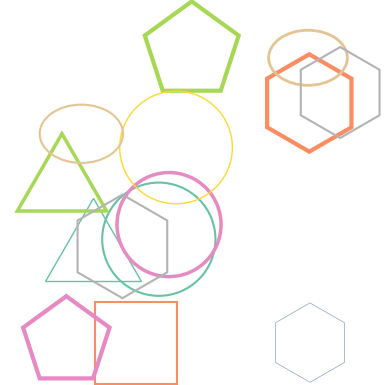[{"shape": "triangle", "thickness": 1, "radius": 0.72, "center": [0.243, 0.341]}, {"shape": "circle", "thickness": 1.5, "radius": 0.74, "center": [0.413, 0.379]}, {"shape": "square", "thickness": 1.5, "radius": 0.53, "center": [0.353, 0.11]}, {"shape": "hexagon", "thickness": 3, "radius": 0.63, "center": [0.803, 0.733]}, {"shape": "hexagon", "thickness": 0.5, "radius": 0.52, "center": [0.805, 0.11]}, {"shape": "pentagon", "thickness": 3, "radius": 0.59, "center": [0.172, 0.113]}, {"shape": "circle", "thickness": 2.5, "radius": 0.68, "center": [0.439, 0.417]}, {"shape": "triangle", "thickness": 2.5, "radius": 0.67, "center": [0.161, 0.519]}, {"shape": "pentagon", "thickness": 3, "radius": 0.64, "center": [0.498, 0.868]}, {"shape": "circle", "thickness": 1, "radius": 0.73, "center": [0.457, 0.617]}, {"shape": "oval", "thickness": 2, "radius": 0.51, "center": [0.8, 0.85]}, {"shape": "oval", "thickness": 1.5, "radius": 0.54, "center": [0.211, 0.653]}, {"shape": "hexagon", "thickness": 1.5, "radius": 0.59, "center": [0.884, 0.76]}, {"shape": "hexagon", "thickness": 1.5, "radius": 0.67, "center": [0.318, 0.36]}]